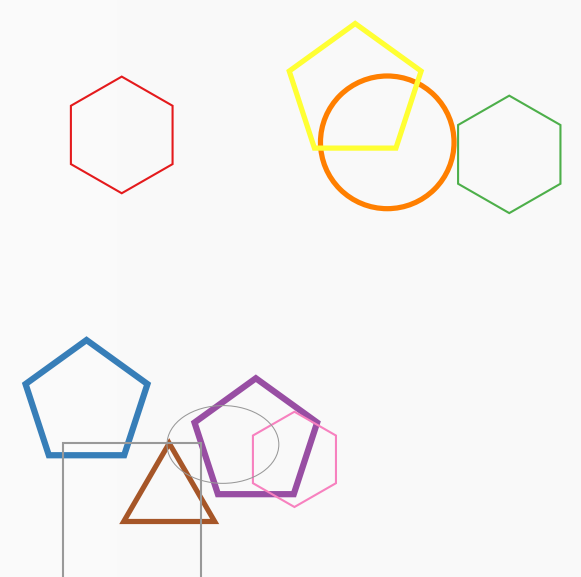[{"shape": "hexagon", "thickness": 1, "radius": 0.5, "center": [0.209, 0.765]}, {"shape": "pentagon", "thickness": 3, "radius": 0.55, "center": [0.149, 0.3]}, {"shape": "hexagon", "thickness": 1, "radius": 0.51, "center": [0.876, 0.732]}, {"shape": "pentagon", "thickness": 3, "radius": 0.55, "center": [0.44, 0.233]}, {"shape": "circle", "thickness": 2.5, "radius": 0.57, "center": [0.666, 0.753]}, {"shape": "pentagon", "thickness": 2.5, "radius": 0.6, "center": [0.611, 0.839]}, {"shape": "triangle", "thickness": 2.5, "radius": 0.45, "center": [0.291, 0.141]}, {"shape": "hexagon", "thickness": 1, "radius": 0.41, "center": [0.507, 0.204]}, {"shape": "oval", "thickness": 0.5, "radius": 0.48, "center": [0.383, 0.229]}, {"shape": "square", "thickness": 1, "radius": 0.6, "center": [0.227, 0.113]}]